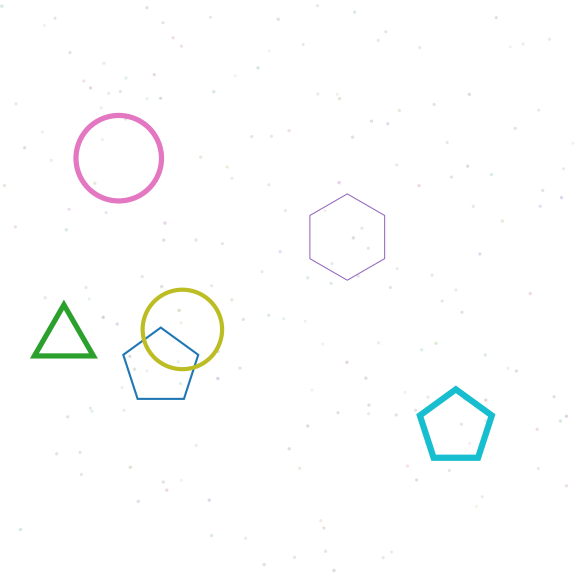[{"shape": "pentagon", "thickness": 1, "radius": 0.34, "center": [0.278, 0.364]}, {"shape": "triangle", "thickness": 2.5, "radius": 0.3, "center": [0.111, 0.412]}, {"shape": "hexagon", "thickness": 0.5, "radius": 0.37, "center": [0.601, 0.589]}, {"shape": "circle", "thickness": 2.5, "radius": 0.37, "center": [0.206, 0.725]}, {"shape": "circle", "thickness": 2, "radius": 0.34, "center": [0.316, 0.429]}, {"shape": "pentagon", "thickness": 3, "radius": 0.33, "center": [0.789, 0.259]}]